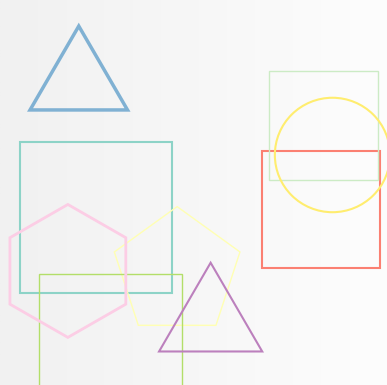[{"shape": "square", "thickness": 1.5, "radius": 0.98, "center": [0.247, 0.435]}, {"shape": "pentagon", "thickness": 1, "radius": 0.85, "center": [0.457, 0.293]}, {"shape": "square", "thickness": 1.5, "radius": 0.76, "center": [0.829, 0.457]}, {"shape": "triangle", "thickness": 2.5, "radius": 0.73, "center": [0.203, 0.787]}, {"shape": "square", "thickness": 1, "radius": 0.92, "center": [0.285, 0.104]}, {"shape": "hexagon", "thickness": 2, "radius": 0.86, "center": [0.175, 0.296]}, {"shape": "triangle", "thickness": 1.5, "radius": 0.77, "center": [0.544, 0.164]}, {"shape": "square", "thickness": 1, "radius": 0.7, "center": [0.834, 0.674]}, {"shape": "circle", "thickness": 1.5, "radius": 0.74, "center": [0.858, 0.597]}]